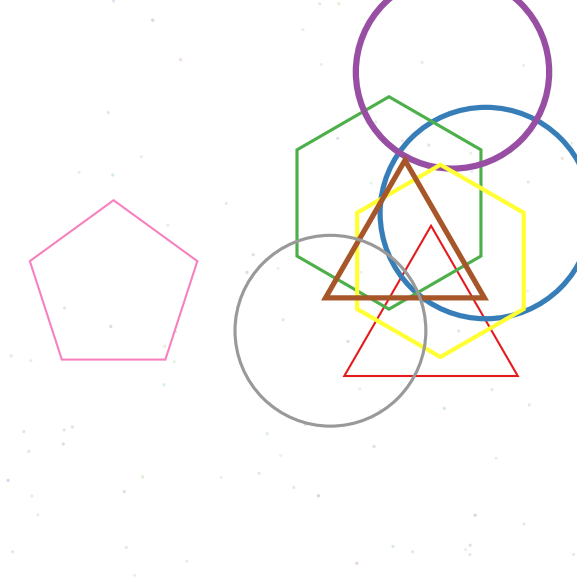[{"shape": "triangle", "thickness": 1, "radius": 0.87, "center": [0.746, 0.435]}, {"shape": "circle", "thickness": 2.5, "radius": 0.92, "center": [0.841, 0.63]}, {"shape": "hexagon", "thickness": 1.5, "radius": 0.92, "center": [0.674, 0.648]}, {"shape": "circle", "thickness": 3, "radius": 0.84, "center": [0.784, 0.875]}, {"shape": "hexagon", "thickness": 2, "radius": 0.83, "center": [0.763, 0.547]}, {"shape": "triangle", "thickness": 2.5, "radius": 0.79, "center": [0.701, 0.563]}, {"shape": "pentagon", "thickness": 1, "radius": 0.76, "center": [0.197, 0.5]}, {"shape": "circle", "thickness": 1.5, "radius": 0.83, "center": [0.572, 0.426]}]